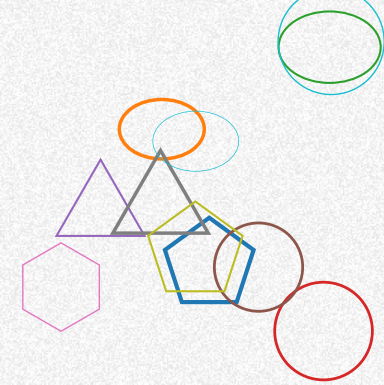[{"shape": "pentagon", "thickness": 3, "radius": 0.61, "center": [0.544, 0.313]}, {"shape": "oval", "thickness": 2.5, "radius": 0.55, "center": [0.42, 0.664]}, {"shape": "oval", "thickness": 1.5, "radius": 0.66, "center": [0.856, 0.877]}, {"shape": "circle", "thickness": 2, "radius": 0.63, "center": [0.84, 0.14]}, {"shape": "triangle", "thickness": 1.5, "radius": 0.66, "center": [0.261, 0.453]}, {"shape": "circle", "thickness": 2, "radius": 0.57, "center": [0.671, 0.306]}, {"shape": "hexagon", "thickness": 1, "radius": 0.57, "center": [0.159, 0.254]}, {"shape": "triangle", "thickness": 2.5, "radius": 0.72, "center": [0.417, 0.466]}, {"shape": "pentagon", "thickness": 1.5, "radius": 0.64, "center": [0.507, 0.348]}, {"shape": "oval", "thickness": 0.5, "radius": 0.56, "center": [0.508, 0.633]}, {"shape": "circle", "thickness": 1, "radius": 0.69, "center": [0.86, 0.892]}]